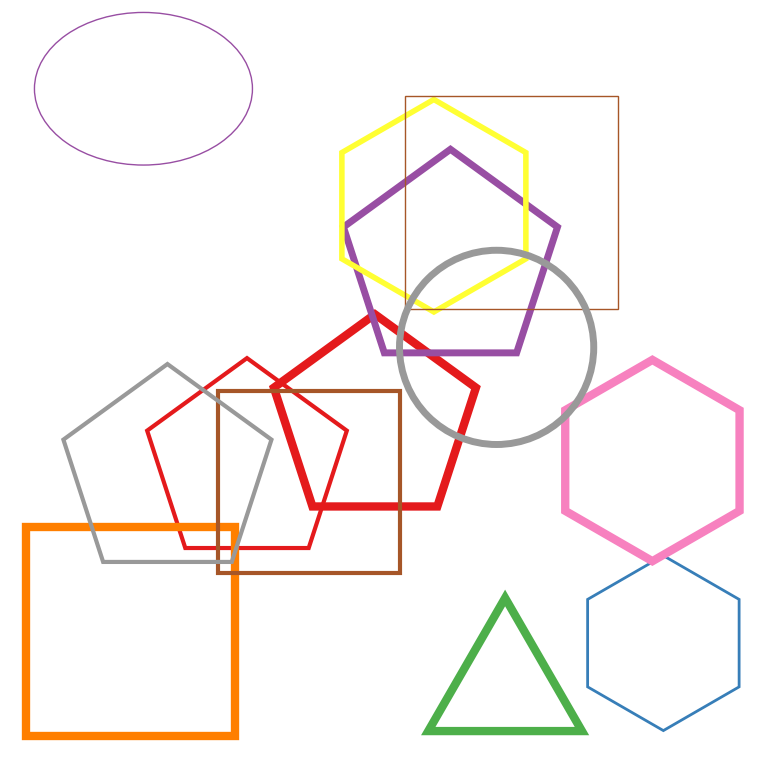[{"shape": "pentagon", "thickness": 1.5, "radius": 0.68, "center": [0.321, 0.399]}, {"shape": "pentagon", "thickness": 3, "radius": 0.69, "center": [0.487, 0.454]}, {"shape": "hexagon", "thickness": 1, "radius": 0.57, "center": [0.862, 0.165]}, {"shape": "triangle", "thickness": 3, "radius": 0.58, "center": [0.656, 0.108]}, {"shape": "oval", "thickness": 0.5, "radius": 0.71, "center": [0.186, 0.885]}, {"shape": "pentagon", "thickness": 2.5, "radius": 0.73, "center": [0.585, 0.66]}, {"shape": "square", "thickness": 3, "radius": 0.68, "center": [0.169, 0.18]}, {"shape": "hexagon", "thickness": 2, "radius": 0.69, "center": [0.563, 0.733]}, {"shape": "square", "thickness": 0.5, "radius": 0.69, "center": [0.664, 0.737]}, {"shape": "square", "thickness": 1.5, "radius": 0.59, "center": [0.402, 0.374]}, {"shape": "hexagon", "thickness": 3, "radius": 0.65, "center": [0.847, 0.402]}, {"shape": "circle", "thickness": 2.5, "radius": 0.63, "center": [0.645, 0.549]}, {"shape": "pentagon", "thickness": 1.5, "radius": 0.71, "center": [0.217, 0.385]}]